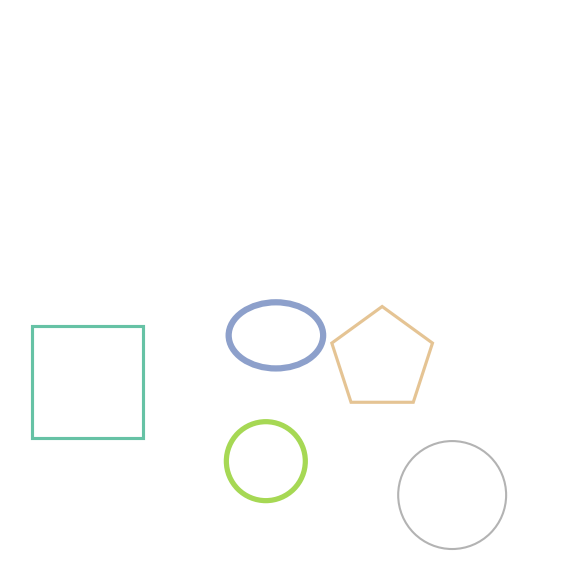[{"shape": "square", "thickness": 1.5, "radius": 0.48, "center": [0.151, 0.338]}, {"shape": "oval", "thickness": 3, "radius": 0.41, "center": [0.478, 0.418]}, {"shape": "circle", "thickness": 2.5, "radius": 0.34, "center": [0.46, 0.201]}, {"shape": "pentagon", "thickness": 1.5, "radius": 0.46, "center": [0.662, 0.377]}, {"shape": "circle", "thickness": 1, "radius": 0.47, "center": [0.783, 0.142]}]